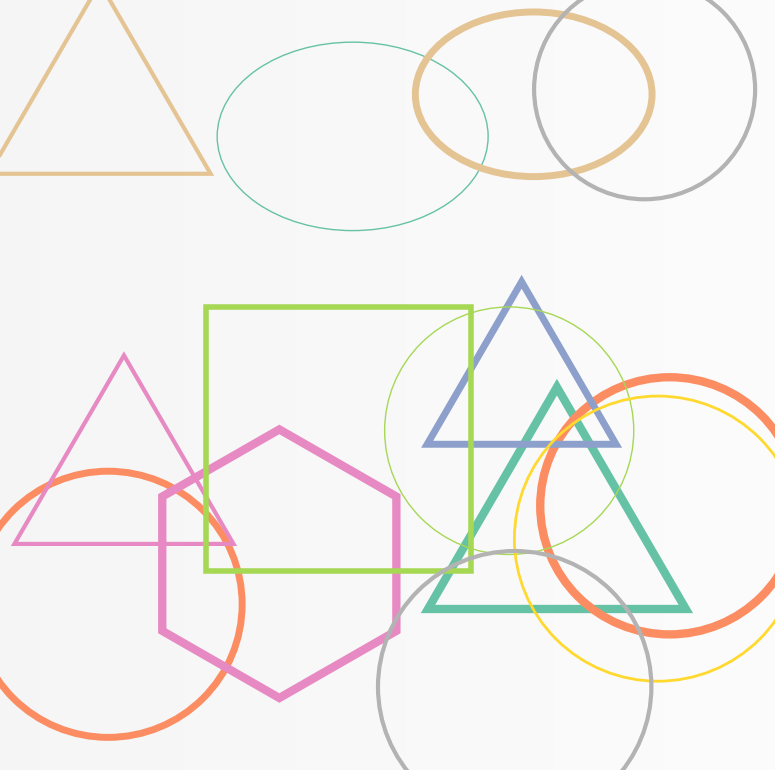[{"shape": "triangle", "thickness": 3, "radius": 0.96, "center": [0.719, 0.305]}, {"shape": "oval", "thickness": 0.5, "radius": 0.87, "center": [0.455, 0.823]}, {"shape": "circle", "thickness": 3, "radius": 0.83, "center": [0.864, 0.343]}, {"shape": "circle", "thickness": 2.5, "radius": 0.86, "center": [0.14, 0.215]}, {"shape": "triangle", "thickness": 2.5, "radius": 0.7, "center": [0.673, 0.493]}, {"shape": "triangle", "thickness": 1.5, "radius": 0.82, "center": [0.16, 0.375]}, {"shape": "hexagon", "thickness": 3, "radius": 0.87, "center": [0.36, 0.268]}, {"shape": "square", "thickness": 2, "radius": 0.86, "center": [0.437, 0.43]}, {"shape": "circle", "thickness": 0.5, "radius": 0.8, "center": [0.657, 0.441]}, {"shape": "circle", "thickness": 1, "radius": 0.93, "center": [0.849, 0.3]}, {"shape": "triangle", "thickness": 1.5, "radius": 0.83, "center": [0.129, 0.857]}, {"shape": "oval", "thickness": 2.5, "radius": 0.76, "center": [0.689, 0.878]}, {"shape": "circle", "thickness": 1.5, "radius": 0.88, "center": [0.664, 0.108]}, {"shape": "circle", "thickness": 1.5, "radius": 0.71, "center": [0.832, 0.884]}]